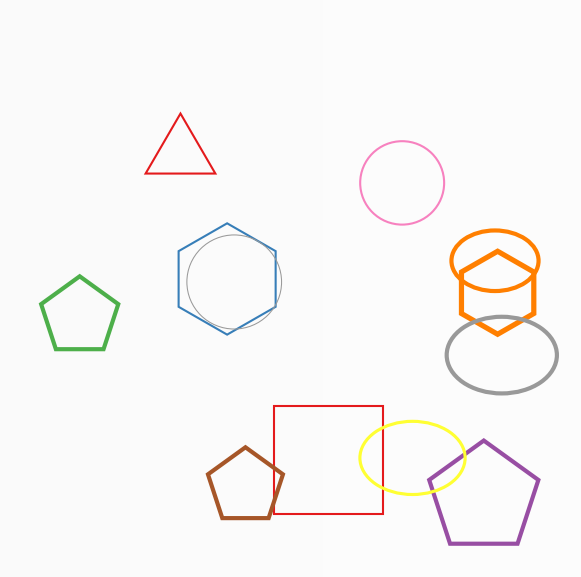[{"shape": "triangle", "thickness": 1, "radius": 0.35, "center": [0.311, 0.733]}, {"shape": "square", "thickness": 1, "radius": 0.47, "center": [0.566, 0.203]}, {"shape": "hexagon", "thickness": 1, "radius": 0.48, "center": [0.391, 0.516]}, {"shape": "pentagon", "thickness": 2, "radius": 0.35, "center": [0.137, 0.451]}, {"shape": "pentagon", "thickness": 2, "radius": 0.49, "center": [0.832, 0.138]}, {"shape": "oval", "thickness": 2, "radius": 0.37, "center": [0.852, 0.548]}, {"shape": "hexagon", "thickness": 2.5, "radius": 0.36, "center": [0.856, 0.492]}, {"shape": "oval", "thickness": 1.5, "radius": 0.45, "center": [0.71, 0.206]}, {"shape": "pentagon", "thickness": 2, "radius": 0.34, "center": [0.422, 0.157]}, {"shape": "circle", "thickness": 1, "radius": 0.36, "center": [0.692, 0.682]}, {"shape": "circle", "thickness": 0.5, "radius": 0.41, "center": [0.403, 0.511]}, {"shape": "oval", "thickness": 2, "radius": 0.47, "center": [0.863, 0.384]}]